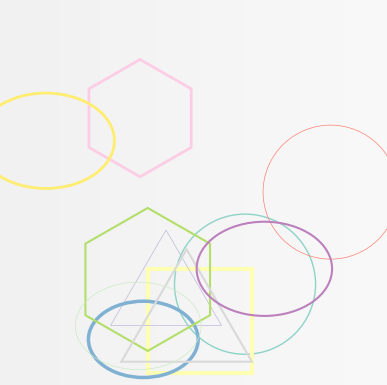[{"shape": "circle", "thickness": 1, "radius": 0.91, "center": [0.632, 0.262]}, {"shape": "square", "thickness": 3, "radius": 0.67, "center": [0.516, 0.167]}, {"shape": "triangle", "thickness": 0.5, "radius": 0.83, "center": [0.428, 0.237]}, {"shape": "circle", "thickness": 0.5, "radius": 0.87, "center": [0.853, 0.501]}, {"shape": "oval", "thickness": 2.5, "radius": 0.71, "center": [0.37, 0.119]}, {"shape": "hexagon", "thickness": 1.5, "radius": 0.93, "center": [0.381, 0.274]}, {"shape": "hexagon", "thickness": 2, "radius": 0.76, "center": [0.361, 0.693]}, {"shape": "triangle", "thickness": 1.5, "radius": 0.97, "center": [0.482, 0.158]}, {"shape": "oval", "thickness": 1.5, "radius": 0.87, "center": [0.682, 0.302]}, {"shape": "oval", "thickness": 0.5, "radius": 0.81, "center": [0.357, 0.154]}, {"shape": "oval", "thickness": 2, "radius": 0.88, "center": [0.118, 0.634]}]